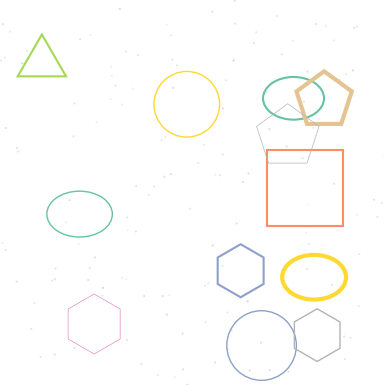[{"shape": "oval", "thickness": 1.5, "radius": 0.4, "center": [0.762, 0.745]}, {"shape": "oval", "thickness": 1, "radius": 0.43, "center": [0.207, 0.444]}, {"shape": "square", "thickness": 1.5, "radius": 0.49, "center": [0.793, 0.513]}, {"shape": "circle", "thickness": 1, "radius": 0.45, "center": [0.679, 0.103]}, {"shape": "hexagon", "thickness": 1.5, "radius": 0.34, "center": [0.625, 0.297]}, {"shape": "hexagon", "thickness": 0.5, "radius": 0.39, "center": [0.245, 0.158]}, {"shape": "triangle", "thickness": 1.5, "radius": 0.36, "center": [0.109, 0.838]}, {"shape": "circle", "thickness": 1, "radius": 0.43, "center": [0.485, 0.729]}, {"shape": "oval", "thickness": 3, "radius": 0.41, "center": [0.816, 0.28]}, {"shape": "pentagon", "thickness": 3, "radius": 0.38, "center": [0.842, 0.739]}, {"shape": "pentagon", "thickness": 0.5, "radius": 0.43, "center": [0.748, 0.645]}, {"shape": "hexagon", "thickness": 1, "radius": 0.34, "center": [0.824, 0.13]}]